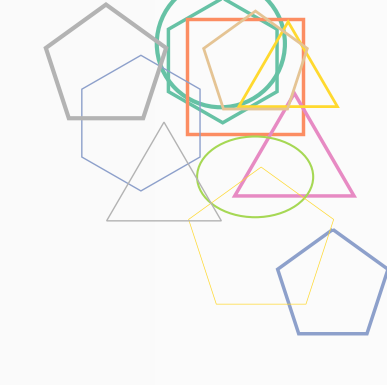[{"shape": "circle", "thickness": 3, "radius": 0.83, "center": [0.57, 0.887]}, {"shape": "hexagon", "thickness": 2.5, "radius": 0.81, "center": [0.575, 0.843]}, {"shape": "square", "thickness": 2.5, "radius": 0.74, "center": [0.632, 0.801]}, {"shape": "pentagon", "thickness": 2.5, "radius": 0.75, "center": [0.859, 0.254]}, {"shape": "hexagon", "thickness": 1, "radius": 0.88, "center": [0.364, 0.68]}, {"shape": "triangle", "thickness": 2.5, "radius": 0.89, "center": [0.76, 0.58]}, {"shape": "oval", "thickness": 1.5, "radius": 0.75, "center": [0.658, 0.541]}, {"shape": "triangle", "thickness": 2, "radius": 0.73, "center": [0.744, 0.797]}, {"shape": "pentagon", "thickness": 0.5, "radius": 0.98, "center": [0.674, 0.369]}, {"shape": "pentagon", "thickness": 2, "radius": 0.7, "center": [0.659, 0.831]}, {"shape": "triangle", "thickness": 1, "radius": 0.85, "center": [0.423, 0.512]}, {"shape": "pentagon", "thickness": 3, "radius": 0.82, "center": [0.273, 0.825]}]